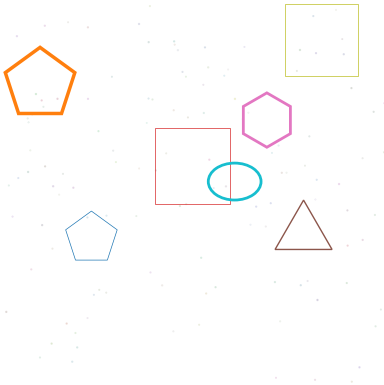[{"shape": "pentagon", "thickness": 0.5, "radius": 0.35, "center": [0.237, 0.381]}, {"shape": "pentagon", "thickness": 2.5, "radius": 0.47, "center": [0.104, 0.782]}, {"shape": "square", "thickness": 0.5, "radius": 0.49, "center": [0.5, 0.568]}, {"shape": "triangle", "thickness": 1, "radius": 0.43, "center": [0.788, 0.395]}, {"shape": "hexagon", "thickness": 2, "radius": 0.35, "center": [0.693, 0.688]}, {"shape": "square", "thickness": 0.5, "radius": 0.47, "center": [0.835, 0.897]}, {"shape": "oval", "thickness": 2, "radius": 0.34, "center": [0.61, 0.528]}]